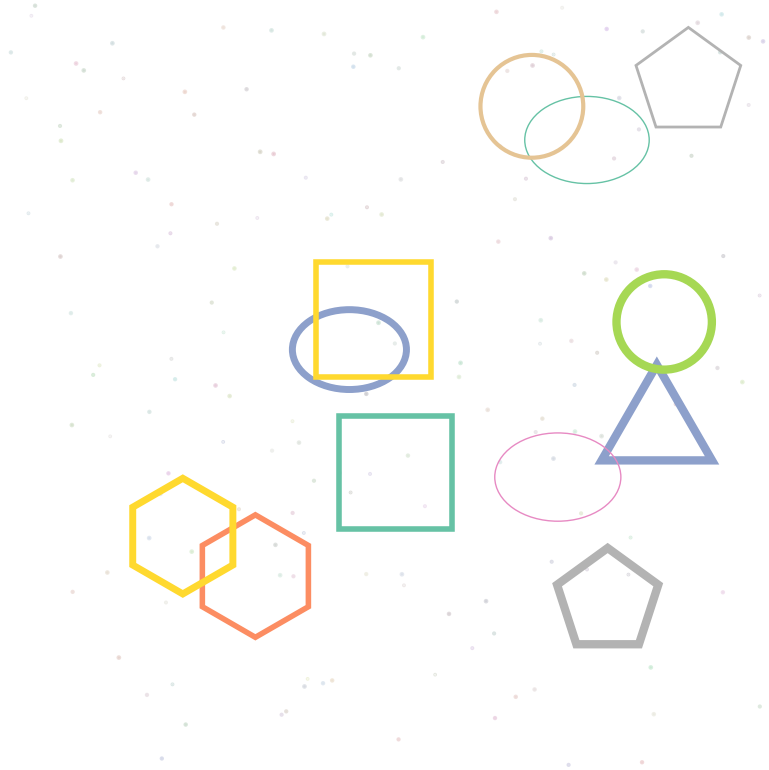[{"shape": "oval", "thickness": 0.5, "radius": 0.4, "center": [0.762, 0.818]}, {"shape": "square", "thickness": 2, "radius": 0.37, "center": [0.513, 0.386]}, {"shape": "hexagon", "thickness": 2, "radius": 0.4, "center": [0.332, 0.252]}, {"shape": "oval", "thickness": 2.5, "radius": 0.37, "center": [0.454, 0.546]}, {"shape": "triangle", "thickness": 3, "radius": 0.41, "center": [0.853, 0.443]}, {"shape": "oval", "thickness": 0.5, "radius": 0.41, "center": [0.724, 0.38]}, {"shape": "circle", "thickness": 3, "radius": 0.31, "center": [0.863, 0.582]}, {"shape": "square", "thickness": 2, "radius": 0.37, "center": [0.485, 0.585]}, {"shape": "hexagon", "thickness": 2.5, "radius": 0.38, "center": [0.237, 0.304]}, {"shape": "circle", "thickness": 1.5, "radius": 0.33, "center": [0.691, 0.862]}, {"shape": "pentagon", "thickness": 3, "radius": 0.35, "center": [0.789, 0.219]}, {"shape": "pentagon", "thickness": 1, "radius": 0.36, "center": [0.894, 0.893]}]